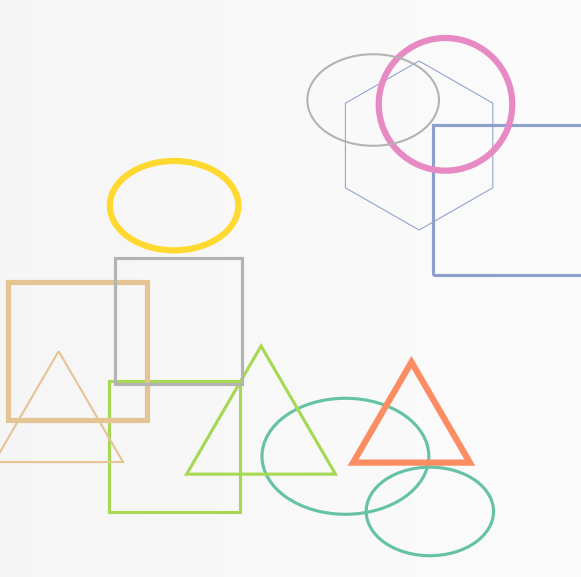[{"shape": "oval", "thickness": 1.5, "radius": 0.55, "center": [0.74, 0.114]}, {"shape": "oval", "thickness": 1.5, "radius": 0.72, "center": [0.594, 0.209]}, {"shape": "triangle", "thickness": 3, "radius": 0.58, "center": [0.708, 0.256]}, {"shape": "hexagon", "thickness": 0.5, "radius": 0.73, "center": [0.721, 0.747]}, {"shape": "square", "thickness": 1.5, "radius": 0.65, "center": [0.875, 0.653]}, {"shape": "circle", "thickness": 3, "radius": 0.57, "center": [0.766, 0.818]}, {"shape": "triangle", "thickness": 1.5, "radius": 0.74, "center": [0.449, 0.252]}, {"shape": "square", "thickness": 1.5, "radius": 0.56, "center": [0.3, 0.226]}, {"shape": "oval", "thickness": 3, "radius": 0.55, "center": [0.299, 0.643]}, {"shape": "square", "thickness": 2.5, "radius": 0.6, "center": [0.133, 0.392]}, {"shape": "triangle", "thickness": 1, "radius": 0.64, "center": [0.101, 0.263]}, {"shape": "oval", "thickness": 1, "radius": 0.57, "center": [0.642, 0.826]}, {"shape": "square", "thickness": 1.5, "radius": 0.55, "center": [0.307, 0.443]}]